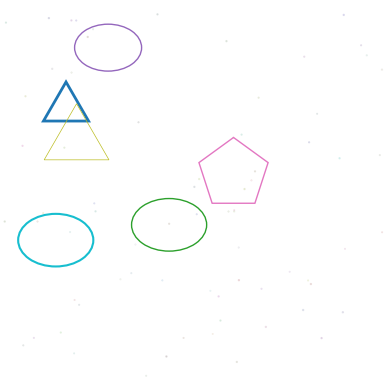[{"shape": "triangle", "thickness": 2, "radius": 0.34, "center": [0.171, 0.719]}, {"shape": "oval", "thickness": 1, "radius": 0.49, "center": [0.439, 0.416]}, {"shape": "oval", "thickness": 1, "radius": 0.44, "center": [0.281, 0.876]}, {"shape": "pentagon", "thickness": 1, "radius": 0.47, "center": [0.607, 0.548]}, {"shape": "triangle", "thickness": 0.5, "radius": 0.49, "center": [0.199, 0.633]}, {"shape": "oval", "thickness": 1.5, "radius": 0.49, "center": [0.145, 0.376]}]